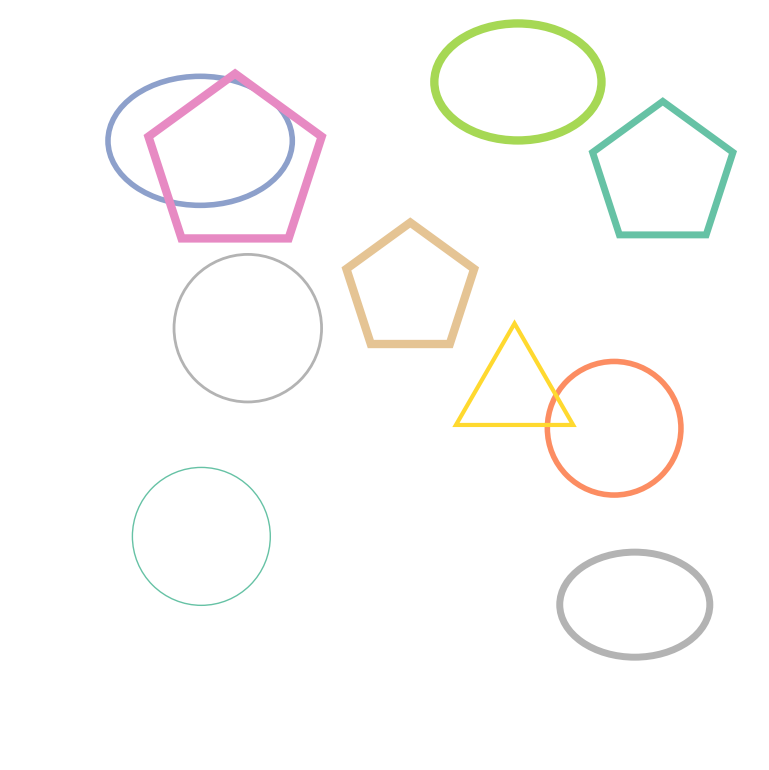[{"shape": "circle", "thickness": 0.5, "radius": 0.45, "center": [0.261, 0.303]}, {"shape": "pentagon", "thickness": 2.5, "radius": 0.48, "center": [0.861, 0.772]}, {"shape": "circle", "thickness": 2, "radius": 0.43, "center": [0.798, 0.444]}, {"shape": "oval", "thickness": 2, "radius": 0.6, "center": [0.26, 0.817]}, {"shape": "pentagon", "thickness": 3, "radius": 0.59, "center": [0.305, 0.786]}, {"shape": "oval", "thickness": 3, "radius": 0.54, "center": [0.673, 0.894]}, {"shape": "triangle", "thickness": 1.5, "radius": 0.44, "center": [0.668, 0.492]}, {"shape": "pentagon", "thickness": 3, "radius": 0.44, "center": [0.533, 0.624]}, {"shape": "circle", "thickness": 1, "radius": 0.48, "center": [0.322, 0.574]}, {"shape": "oval", "thickness": 2.5, "radius": 0.49, "center": [0.824, 0.215]}]